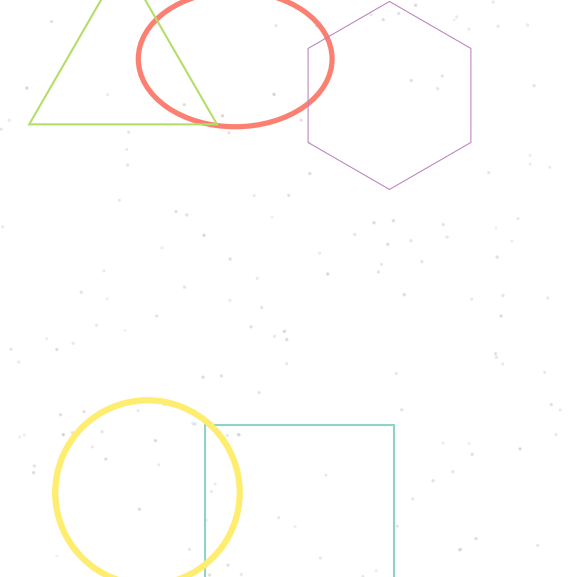[{"shape": "square", "thickness": 1, "radius": 0.82, "center": [0.518, 0.1]}, {"shape": "oval", "thickness": 2.5, "radius": 0.84, "center": [0.407, 0.897]}, {"shape": "triangle", "thickness": 1, "radius": 0.94, "center": [0.213, 0.878]}, {"shape": "hexagon", "thickness": 0.5, "radius": 0.81, "center": [0.674, 0.834]}, {"shape": "circle", "thickness": 3, "radius": 0.8, "center": [0.255, 0.146]}]